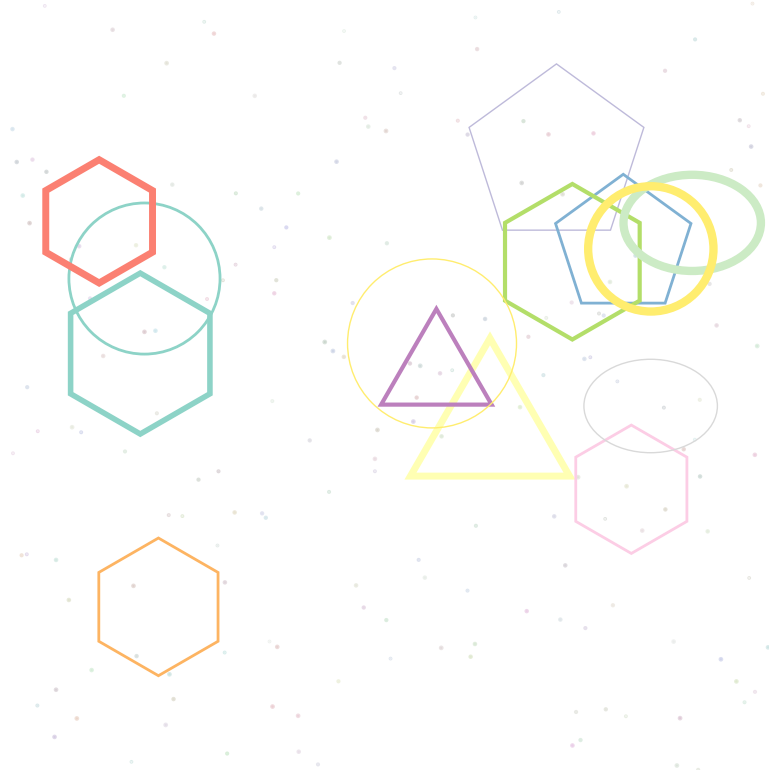[{"shape": "hexagon", "thickness": 2, "radius": 0.52, "center": [0.182, 0.541]}, {"shape": "circle", "thickness": 1, "radius": 0.49, "center": [0.188, 0.638]}, {"shape": "triangle", "thickness": 2.5, "radius": 0.6, "center": [0.636, 0.441]}, {"shape": "pentagon", "thickness": 0.5, "radius": 0.6, "center": [0.723, 0.798]}, {"shape": "hexagon", "thickness": 2.5, "radius": 0.4, "center": [0.129, 0.713]}, {"shape": "pentagon", "thickness": 1, "radius": 0.46, "center": [0.809, 0.681]}, {"shape": "hexagon", "thickness": 1, "radius": 0.45, "center": [0.206, 0.212]}, {"shape": "hexagon", "thickness": 1.5, "radius": 0.5, "center": [0.743, 0.66]}, {"shape": "hexagon", "thickness": 1, "radius": 0.42, "center": [0.82, 0.365]}, {"shape": "oval", "thickness": 0.5, "radius": 0.43, "center": [0.845, 0.473]}, {"shape": "triangle", "thickness": 1.5, "radius": 0.41, "center": [0.567, 0.516]}, {"shape": "oval", "thickness": 3, "radius": 0.45, "center": [0.899, 0.711]}, {"shape": "circle", "thickness": 0.5, "radius": 0.55, "center": [0.561, 0.554]}, {"shape": "circle", "thickness": 3, "radius": 0.41, "center": [0.845, 0.677]}]